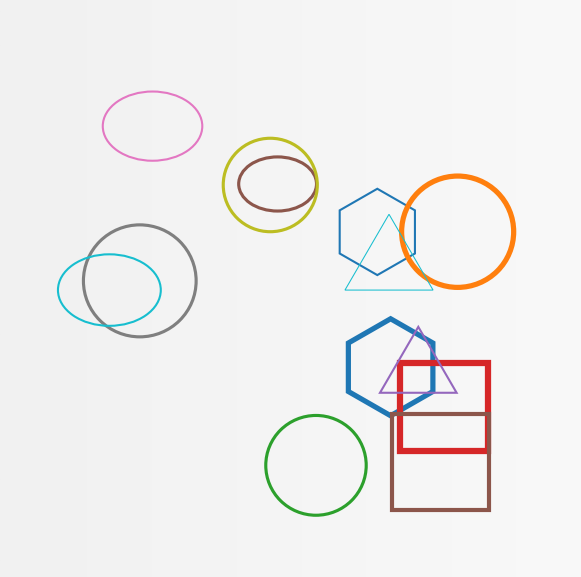[{"shape": "hexagon", "thickness": 2.5, "radius": 0.42, "center": [0.672, 0.363]}, {"shape": "hexagon", "thickness": 1, "radius": 0.37, "center": [0.649, 0.598]}, {"shape": "circle", "thickness": 2.5, "radius": 0.48, "center": [0.787, 0.598]}, {"shape": "circle", "thickness": 1.5, "radius": 0.43, "center": [0.544, 0.193]}, {"shape": "square", "thickness": 3, "radius": 0.38, "center": [0.764, 0.294]}, {"shape": "triangle", "thickness": 1, "radius": 0.38, "center": [0.72, 0.357]}, {"shape": "square", "thickness": 2, "radius": 0.42, "center": [0.758, 0.199]}, {"shape": "oval", "thickness": 1.5, "radius": 0.33, "center": [0.478, 0.681]}, {"shape": "oval", "thickness": 1, "radius": 0.43, "center": [0.262, 0.781]}, {"shape": "circle", "thickness": 1.5, "radius": 0.48, "center": [0.24, 0.513]}, {"shape": "circle", "thickness": 1.5, "radius": 0.4, "center": [0.465, 0.679]}, {"shape": "triangle", "thickness": 0.5, "radius": 0.44, "center": [0.669, 0.541]}, {"shape": "oval", "thickness": 1, "radius": 0.44, "center": [0.188, 0.497]}]